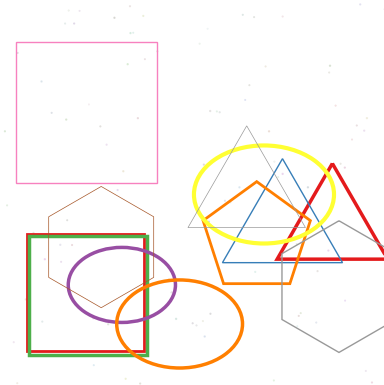[{"shape": "square", "thickness": 2, "radius": 0.76, "center": [0.222, 0.24]}, {"shape": "triangle", "thickness": 2.5, "radius": 0.83, "center": [0.863, 0.41]}, {"shape": "triangle", "thickness": 1, "radius": 0.9, "center": [0.734, 0.408]}, {"shape": "square", "thickness": 2.5, "radius": 0.77, "center": [0.228, 0.233]}, {"shape": "oval", "thickness": 2.5, "radius": 0.7, "center": [0.317, 0.26]}, {"shape": "oval", "thickness": 2.5, "radius": 0.82, "center": [0.467, 0.158]}, {"shape": "pentagon", "thickness": 2, "radius": 0.73, "center": [0.667, 0.382]}, {"shape": "oval", "thickness": 3, "radius": 0.91, "center": [0.686, 0.495]}, {"shape": "hexagon", "thickness": 0.5, "radius": 0.79, "center": [0.263, 0.358]}, {"shape": "square", "thickness": 1, "radius": 0.92, "center": [0.224, 0.708]}, {"shape": "triangle", "thickness": 0.5, "radius": 0.88, "center": [0.641, 0.497]}, {"shape": "hexagon", "thickness": 1, "radius": 0.85, "center": [0.88, 0.256]}]